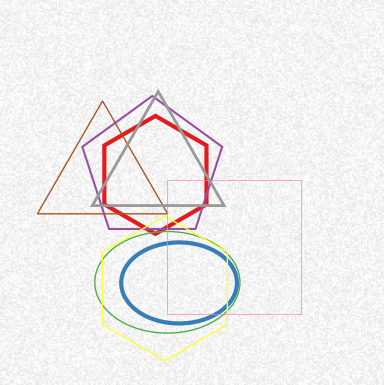[{"shape": "hexagon", "thickness": 3, "radius": 0.77, "center": [0.404, 0.546]}, {"shape": "oval", "thickness": 3, "radius": 0.75, "center": [0.465, 0.265]}, {"shape": "oval", "thickness": 1, "radius": 0.94, "center": [0.435, 0.267]}, {"shape": "pentagon", "thickness": 1.5, "radius": 0.95, "center": [0.395, 0.56]}, {"shape": "hexagon", "thickness": 1, "radius": 0.94, "center": [0.428, 0.251]}, {"shape": "triangle", "thickness": 1, "radius": 0.98, "center": [0.266, 0.542]}, {"shape": "square", "thickness": 0.5, "radius": 0.87, "center": [0.607, 0.357]}, {"shape": "triangle", "thickness": 2, "radius": 0.99, "center": [0.411, 0.565]}]